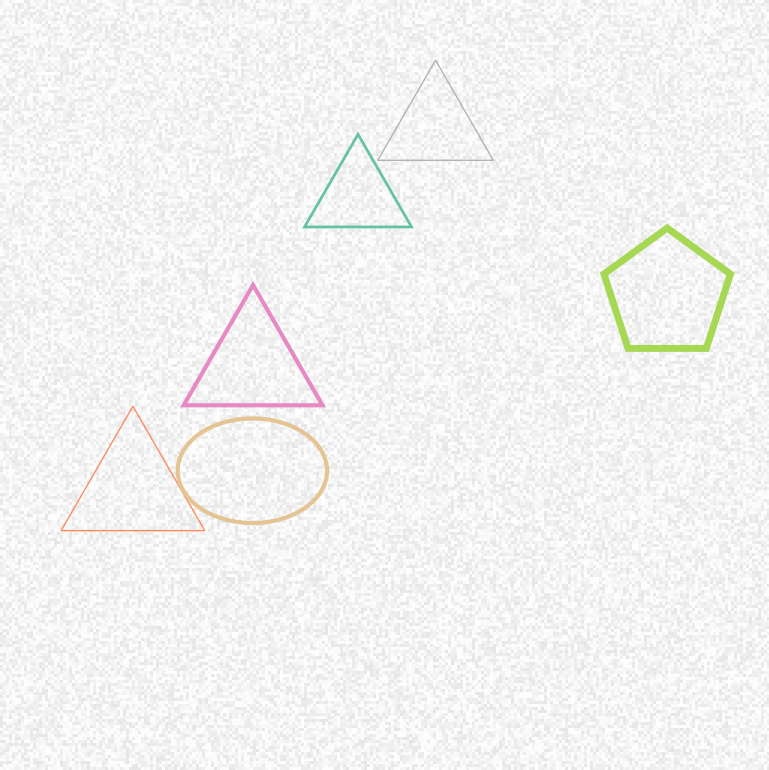[{"shape": "triangle", "thickness": 1, "radius": 0.4, "center": [0.465, 0.745]}, {"shape": "triangle", "thickness": 0.5, "radius": 0.54, "center": [0.173, 0.365]}, {"shape": "triangle", "thickness": 1.5, "radius": 0.52, "center": [0.329, 0.526]}, {"shape": "pentagon", "thickness": 2.5, "radius": 0.43, "center": [0.867, 0.617]}, {"shape": "oval", "thickness": 1.5, "radius": 0.49, "center": [0.328, 0.389]}, {"shape": "triangle", "thickness": 0.5, "radius": 0.43, "center": [0.566, 0.835]}]